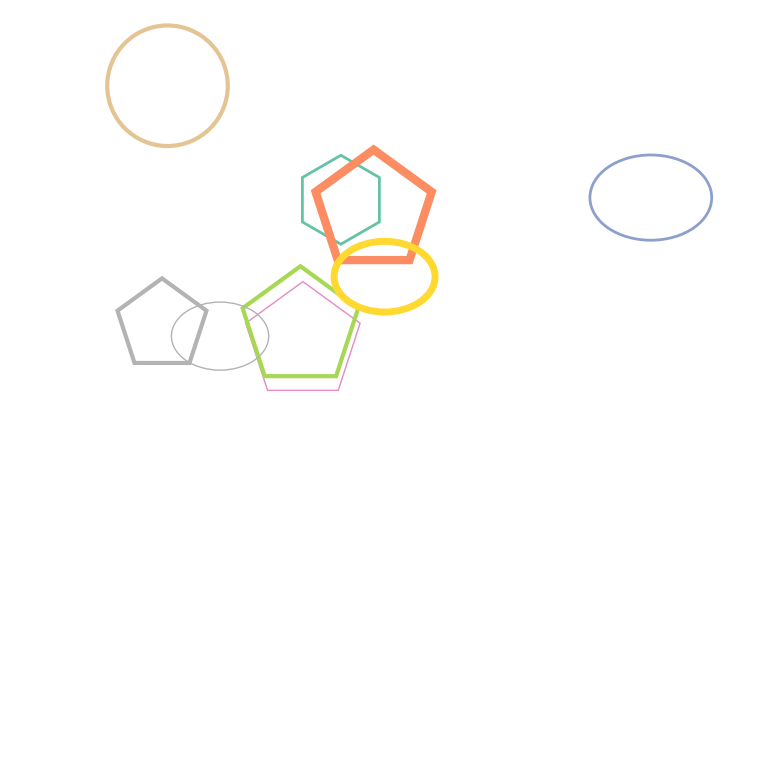[{"shape": "hexagon", "thickness": 1, "radius": 0.29, "center": [0.443, 0.741]}, {"shape": "pentagon", "thickness": 3, "radius": 0.4, "center": [0.485, 0.726]}, {"shape": "oval", "thickness": 1, "radius": 0.4, "center": [0.845, 0.743]}, {"shape": "pentagon", "thickness": 0.5, "radius": 0.39, "center": [0.393, 0.556]}, {"shape": "pentagon", "thickness": 1.5, "radius": 0.39, "center": [0.39, 0.575]}, {"shape": "oval", "thickness": 2.5, "radius": 0.33, "center": [0.499, 0.641]}, {"shape": "circle", "thickness": 1.5, "radius": 0.39, "center": [0.218, 0.889]}, {"shape": "oval", "thickness": 0.5, "radius": 0.32, "center": [0.286, 0.563]}, {"shape": "pentagon", "thickness": 1.5, "radius": 0.3, "center": [0.21, 0.578]}]